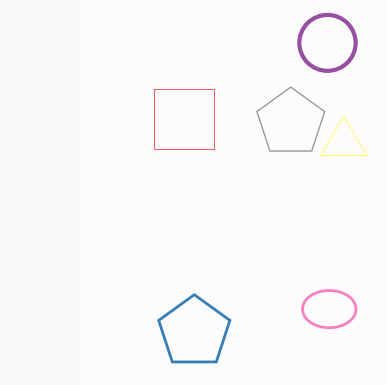[{"shape": "square", "thickness": 0.5, "radius": 0.39, "center": [0.474, 0.691]}, {"shape": "pentagon", "thickness": 2, "radius": 0.48, "center": [0.501, 0.138]}, {"shape": "circle", "thickness": 3, "radius": 0.36, "center": [0.845, 0.889]}, {"shape": "triangle", "thickness": 0.5, "radius": 0.34, "center": [0.887, 0.63]}, {"shape": "oval", "thickness": 2, "radius": 0.35, "center": [0.85, 0.197]}, {"shape": "pentagon", "thickness": 1, "radius": 0.46, "center": [0.75, 0.682]}]